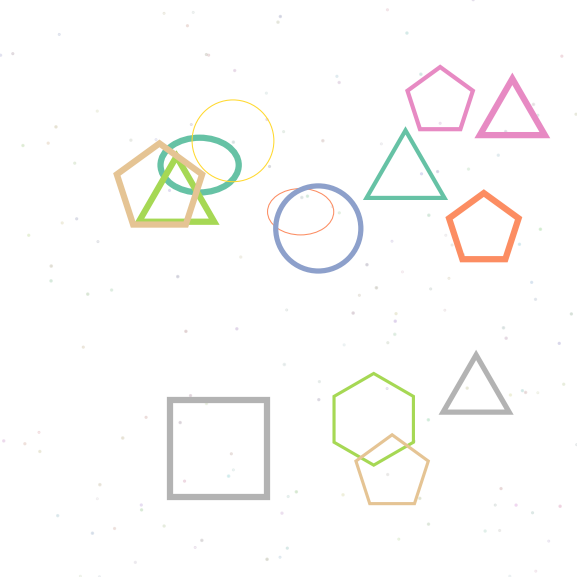[{"shape": "oval", "thickness": 3, "radius": 0.34, "center": [0.346, 0.713]}, {"shape": "triangle", "thickness": 2, "radius": 0.39, "center": [0.702, 0.695]}, {"shape": "oval", "thickness": 0.5, "radius": 0.29, "center": [0.521, 0.632]}, {"shape": "pentagon", "thickness": 3, "radius": 0.32, "center": [0.838, 0.602]}, {"shape": "circle", "thickness": 2.5, "radius": 0.37, "center": [0.551, 0.604]}, {"shape": "pentagon", "thickness": 2, "radius": 0.3, "center": [0.762, 0.824]}, {"shape": "triangle", "thickness": 3, "radius": 0.32, "center": [0.887, 0.798]}, {"shape": "hexagon", "thickness": 1.5, "radius": 0.4, "center": [0.647, 0.273]}, {"shape": "triangle", "thickness": 3, "radius": 0.38, "center": [0.306, 0.653]}, {"shape": "circle", "thickness": 0.5, "radius": 0.35, "center": [0.403, 0.755]}, {"shape": "pentagon", "thickness": 1.5, "radius": 0.33, "center": [0.679, 0.18]}, {"shape": "pentagon", "thickness": 3, "radius": 0.39, "center": [0.276, 0.673]}, {"shape": "square", "thickness": 3, "radius": 0.42, "center": [0.379, 0.222]}, {"shape": "triangle", "thickness": 2.5, "radius": 0.33, "center": [0.824, 0.319]}]